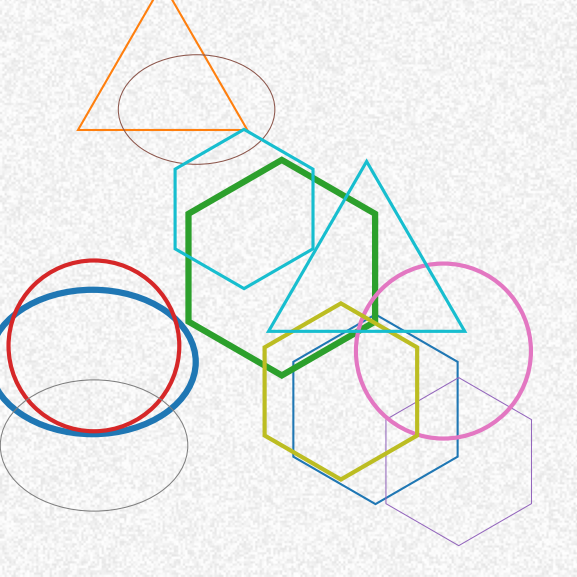[{"shape": "hexagon", "thickness": 1, "radius": 0.82, "center": [0.65, 0.29]}, {"shape": "oval", "thickness": 3, "radius": 0.89, "center": [0.16, 0.372]}, {"shape": "triangle", "thickness": 1, "radius": 0.85, "center": [0.282, 0.859]}, {"shape": "hexagon", "thickness": 3, "radius": 0.93, "center": [0.488, 0.536]}, {"shape": "circle", "thickness": 2, "radius": 0.74, "center": [0.163, 0.4]}, {"shape": "hexagon", "thickness": 0.5, "radius": 0.73, "center": [0.794, 0.2]}, {"shape": "oval", "thickness": 0.5, "radius": 0.68, "center": [0.34, 0.809]}, {"shape": "circle", "thickness": 2, "radius": 0.76, "center": [0.768, 0.391]}, {"shape": "oval", "thickness": 0.5, "radius": 0.81, "center": [0.163, 0.228]}, {"shape": "hexagon", "thickness": 2, "radius": 0.76, "center": [0.59, 0.321]}, {"shape": "triangle", "thickness": 1.5, "radius": 0.98, "center": [0.635, 0.523]}, {"shape": "hexagon", "thickness": 1.5, "radius": 0.69, "center": [0.423, 0.637]}]